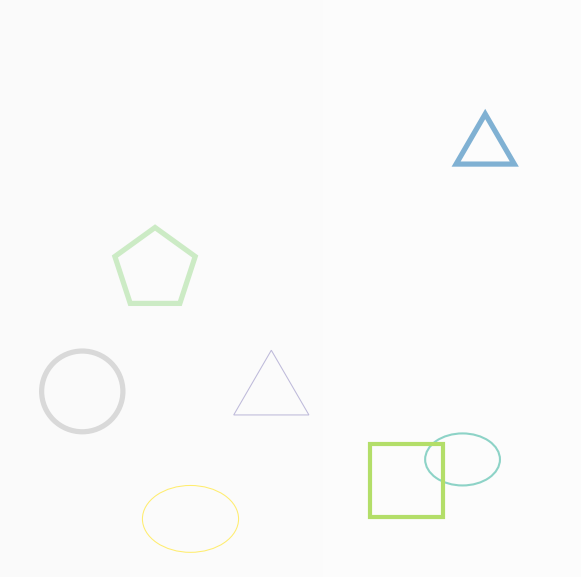[{"shape": "oval", "thickness": 1, "radius": 0.32, "center": [0.796, 0.204]}, {"shape": "triangle", "thickness": 0.5, "radius": 0.37, "center": [0.467, 0.318]}, {"shape": "triangle", "thickness": 2.5, "radius": 0.29, "center": [0.835, 0.744]}, {"shape": "square", "thickness": 2, "radius": 0.31, "center": [0.7, 0.167]}, {"shape": "circle", "thickness": 2.5, "radius": 0.35, "center": [0.142, 0.321]}, {"shape": "pentagon", "thickness": 2.5, "radius": 0.36, "center": [0.267, 0.533]}, {"shape": "oval", "thickness": 0.5, "radius": 0.41, "center": [0.328, 0.101]}]